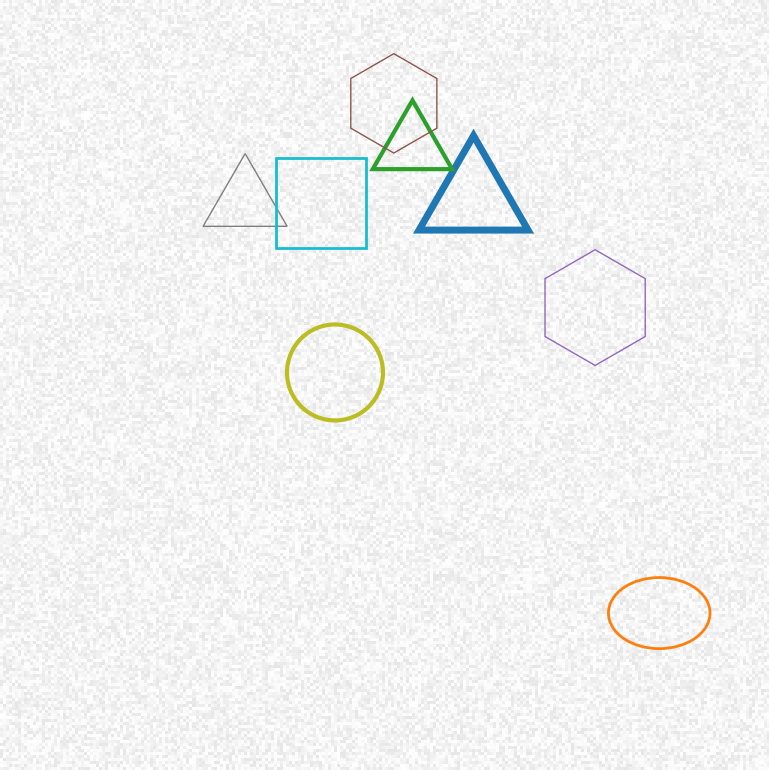[{"shape": "triangle", "thickness": 2.5, "radius": 0.41, "center": [0.615, 0.742]}, {"shape": "oval", "thickness": 1, "radius": 0.33, "center": [0.856, 0.204]}, {"shape": "triangle", "thickness": 1.5, "radius": 0.3, "center": [0.536, 0.81]}, {"shape": "hexagon", "thickness": 0.5, "radius": 0.38, "center": [0.773, 0.601]}, {"shape": "hexagon", "thickness": 0.5, "radius": 0.32, "center": [0.511, 0.866]}, {"shape": "triangle", "thickness": 0.5, "radius": 0.32, "center": [0.318, 0.738]}, {"shape": "circle", "thickness": 1.5, "radius": 0.31, "center": [0.435, 0.516]}, {"shape": "square", "thickness": 1, "radius": 0.29, "center": [0.417, 0.736]}]